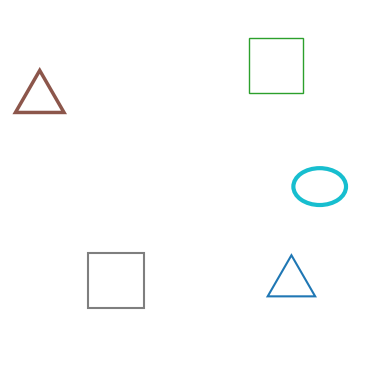[{"shape": "triangle", "thickness": 1.5, "radius": 0.36, "center": [0.757, 0.266]}, {"shape": "square", "thickness": 1, "radius": 0.35, "center": [0.717, 0.829]}, {"shape": "triangle", "thickness": 2.5, "radius": 0.36, "center": [0.103, 0.744]}, {"shape": "square", "thickness": 1.5, "radius": 0.36, "center": [0.301, 0.271]}, {"shape": "oval", "thickness": 3, "radius": 0.34, "center": [0.83, 0.515]}]